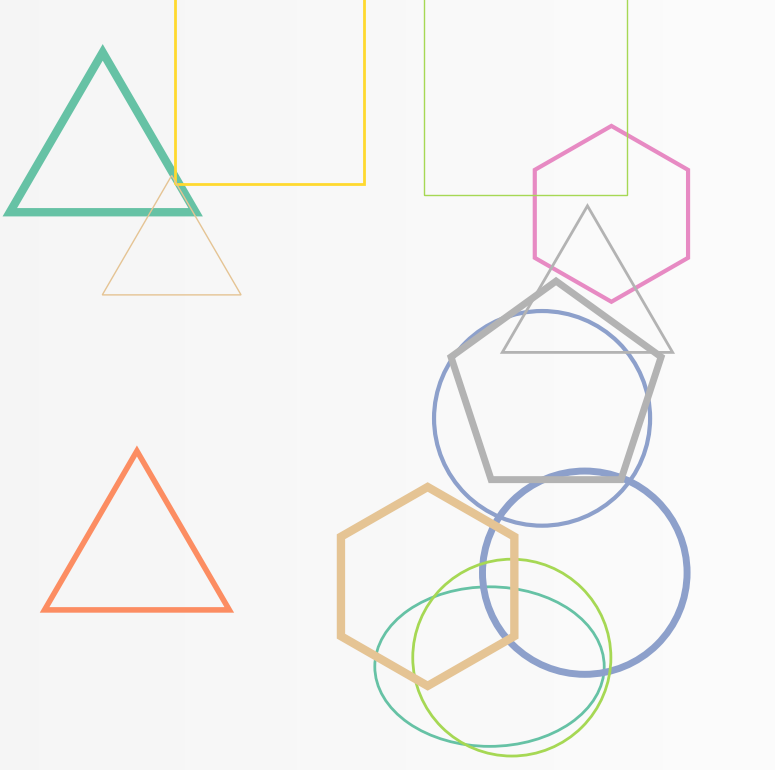[{"shape": "triangle", "thickness": 3, "radius": 0.69, "center": [0.133, 0.794]}, {"shape": "oval", "thickness": 1, "radius": 0.74, "center": [0.632, 0.134]}, {"shape": "triangle", "thickness": 2, "radius": 0.69, "center": [0.177, 0.277]}, {"shape": "circle", "thickness": 2.5, "radius": 0.66, "center": [0.755, 0.256]}, {"shape": "circle", "thickness": 1.5, "radius": 0.7, "center": [0.699, 0.457]}, {"shape": "hexagon", "thickness": 1.5, "radius": 0.57, "center": [0.789, 0.722]}, {"shape": "square", "thickness": 0.5, "radius": 0.65, "center": [0.678, 0.878]}, {"shape": "circle", "thickness": 1, "radius": 0.64, "center": [0.66, 0.146]}, {"shape": "square", "thickness": 1, "radius": 0.61, "center": [0.348, 0.883]}, {"shape": "hexagon", "thickness": 3, "radius": 0.65, "center": [0.552, 0.238]}, {"shape": "triangle", "thickness": 0.5, "radius": 0.52, "center": [0.222, 0.669]}, {"shape": "pentagon", "thickness": 2.5, "radius": 0.71, "center": [0.718, 0.492]}, {"shape": "triangle", "thickness": 1, "radius": 0.63, "center": [0.758, 0.606]}]